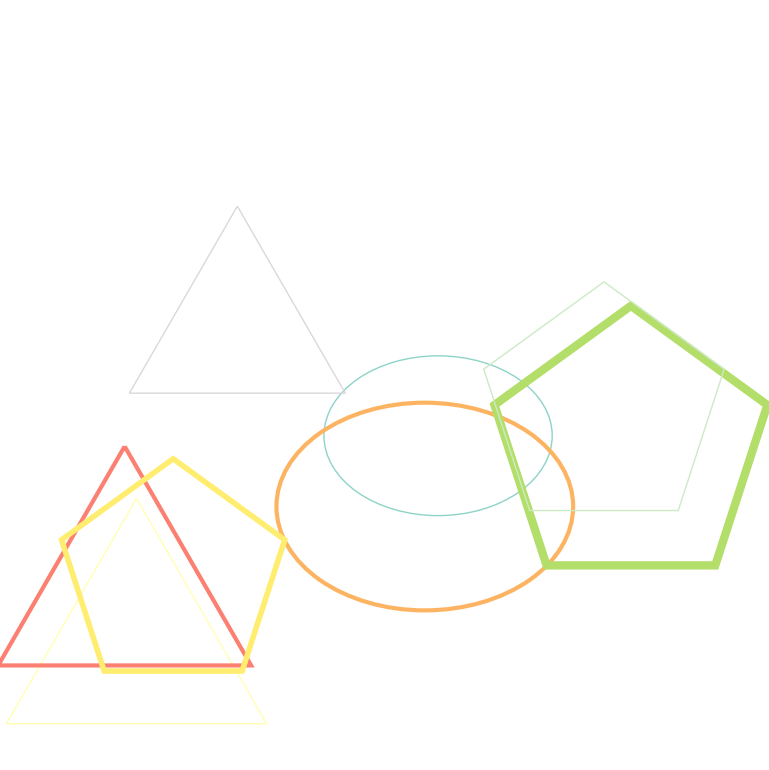[{"shape": "oval", "thickness": 0.5, "radius": 0.74, "center": [0.569, 0.434]}, {"shape": "triangle", "thickness": 0.5, "radius": 0.98, "center": [0.177, 0.158]}, {"shape": "triangle", "thickness": 1.5, "radius": 0.95, "center": [0.162, 0.231]}, {"shape": "oval", "thickness": 1.5, "radius": 0.96, "center": [0.552, 0.342]}, {"shape": "pentagon", "thickness": 3, "radius": 0.93, "center": [0.819, 0.416]}, {"shape": "triangle", "thickness": 0.5, "radius": 0.81, "center": [0.308, 0.57]}, {"shape": "pentagon", "thickness": 0.5, "radius": 0.82, "center": [0.784, 0.47]}, {"shape": "pentagon", "thickness": 2, "radius": 0.76, "center": [0.225, 0.252]}]